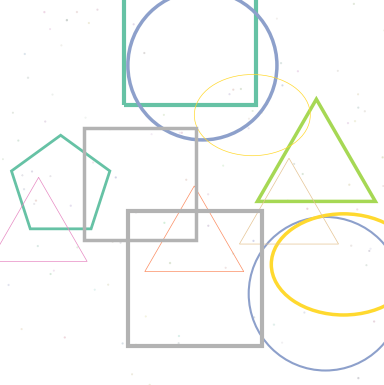[{"shape": "square", "thickness": 3, "radius": 0.86, "center": [0.493, 0.899]}, {"shape": "pentagon", "thickness": 2, "radius": 0.67, "center": [0.158, 0.514]}, {"shape": "triangle", "thickness": 0.5, "radius": 0.74, "center": [0.505, 0.369]}, {"shape": "circle", "thickness": 2.5, "radius": 0.97, "center": [0.526, 0.83]}, {"shape": "circle", "thickness": 1.5, "radius": 1.0, "center": [0.845, 0.237]}, {"shape": "triangle", "thickness": 0.5, "radius": 0.73, "center": [0.1, 0.394]}, {"shape": "triangle", "thickness": 2.5, "radius": 0.88, "center": [0.822, 0.565]}, {"shape": "oval", "thickness": 2.5, "radius": 0.94, "center": [0.892, 0.313]}, {"shape": "oval", "thickness": 0.5, "radius": 0.75, "center": [0.655, 0.701]}, {"shape": "triangle", "thickness": 0.5, "radius": 0.74, "center": [0.751, 0.44]}, {"shape": "square", "thickness": 3, "radius": 0.87, "center": [0.506, 0.277]}, {"shape": "square", "thickness": 2.5, "radius": 0.72, "center": [0.364, 0.522]}]